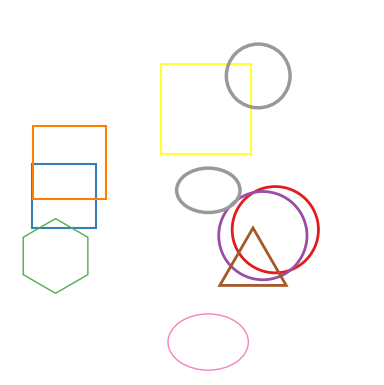[{"shape": "circle", "thickness": 2, "radius": 0.56, "center": [0.715, 0.403]}, {"shape": "square", "thickness": 1.5, "radius": 0.41, "center": [0.166, 0.49]}, {"shape": "hexagon", "thickness": 1, "radius": 0.48, "center": [0.144, 0.335]}, {"shape": "circle", "thickness": 2, "radius": 0.57, "center": [0.683, 0.388]}, {"shape": "square", "thickness": 1.5, "radius": 0.47, "center": [0.181, 0.579]}, {"shape": "square", "thickness": 1.5, "radius": 0.58, "center": [0.535, 0.717]}, {"shape": "triangle", "thickness": 2, "radius": 0.5, "center": [0.657, 0.308]}, {"shape": "oval", "thickness": 1, "radius": 0.52, "center": [0.541, 0.112]}, {"shape": "circle", "thickness": 2.5, "radius": 0.41, "center": [0.671, 0.803]}, {"shape": "oval", "thickness": 2.5, "radius": 0.41, "center": [0.541, 0.506]}]